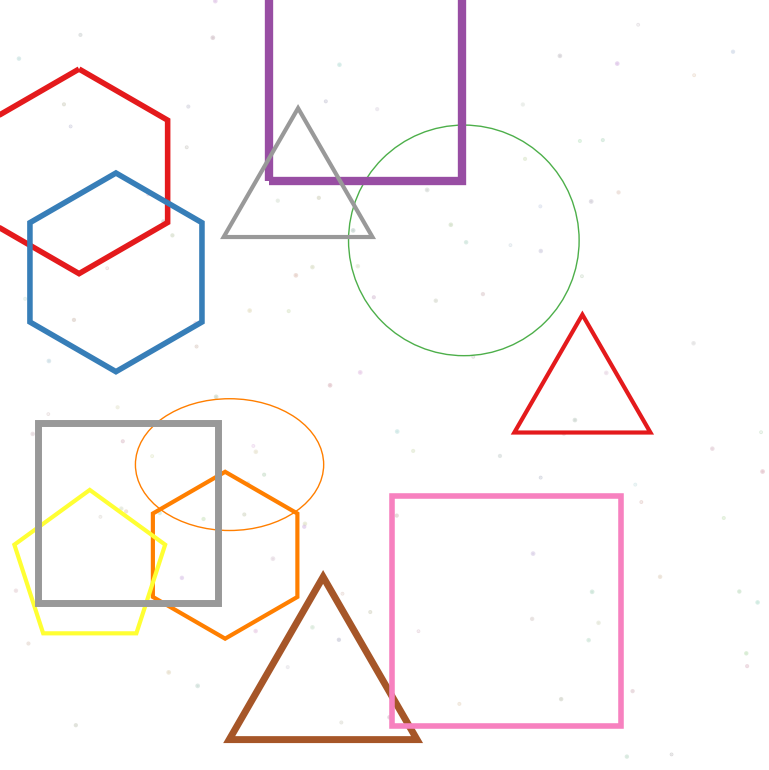[{"shape": "hexagon", "thickness": 2, "radius": 0.66, "center": [0.103, 0.777]}, {"shape": "triangle", "thickness": 1.5, "radius": 0.51, "center": [0.756, 0.489]}, {"shape": "hexagon", "thickness": 2, "radius": 0.64, "center": [0.151, 0.646]}, {"shape": "circle", "thickness": 0.5, "radius": 0.75, "center": [0.602, 0.688]}, {"shape": "square", "thickness": 3, "radius": 0.63, "center": [0.475, 0.89]}, {"shape": "hexagon", "thickness": 1.5, "radius": 0.54, "center": [0.292, 0.279]}, {"shape": "oval", "thickness": 0.5, "radius": 0.61, "center": [0.298, 0.397]}, {"shape": "pentagon", "thickness": 1.5, "radius": 0.51, "center": [0.117, 0.261]}, {"shape": "triangle", "thickness": 2.5, "radius": 0.7, "center": [0.42, 0.11]}, {"shape": "square", "thickness": 2, "radius": 0.75, "center": [0.658, 0.206]}, {"shape": "square", "thickness": 2.5, "radius": 0.59, "center": [0.166, 0.334]}, {"shape": "triangle", "thickness": 1.5, "radius": 0.56, "center": [0.387, 0.748]}]